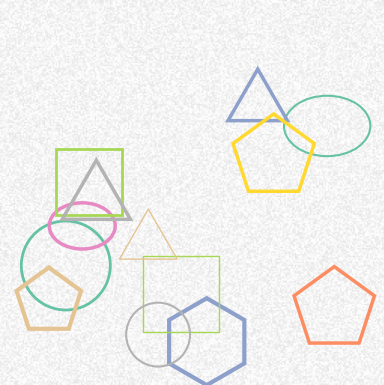[{"shape": "circle", "thickness": 2, "radius": 0.58, "center": [0.171, 0.31]}, {"shape": "oval", "thickness": 1.5, "radius": 0.56, "center": [0.85, 0.673]}, {"shape": "pentagon", "thickness": 2.5, "radius": 0.55, "center": [0.868, 0.198]}, {"shape": "triangle", "thickness": 2.5, "radius": 0.45, "center": [0.669, 0.731]}, {"shape": "hexagon", "thickness": 3, "radius": 0.56, "center": [0.537, 0.113]}, {"shape": "oval", "thickness": 2.5, "radius": 0.43, "center": [0.214, 0.413]}, {"shape": "square", "thickness": 1, "radius": 0.49, "center": [0.47, 0.237]}, {"shape": "square", "thickness": 2, "radius": 0.43, "center": [0.231, 0.528]}, {"shape": "pentagon", "thickness": 2.5, "radius": 0.56, "center": [0.711, 0.593]}, {"shape": "triangle", "thickness": 1, "radius": 0.43, "center": [0.385, 0.37]}, {"shape": "pentagon", "thickness": 3, "radius": 0.44, "center": [0.127, 0.217]}, {"shape": "triangle", "thickness": 2.5, "radius": 0.51, "center": [0.25, 0.482]}, {"shape": "circle", "thickness": 1.5, "radius": 0.41, "center": [0.411, 0.131]}]